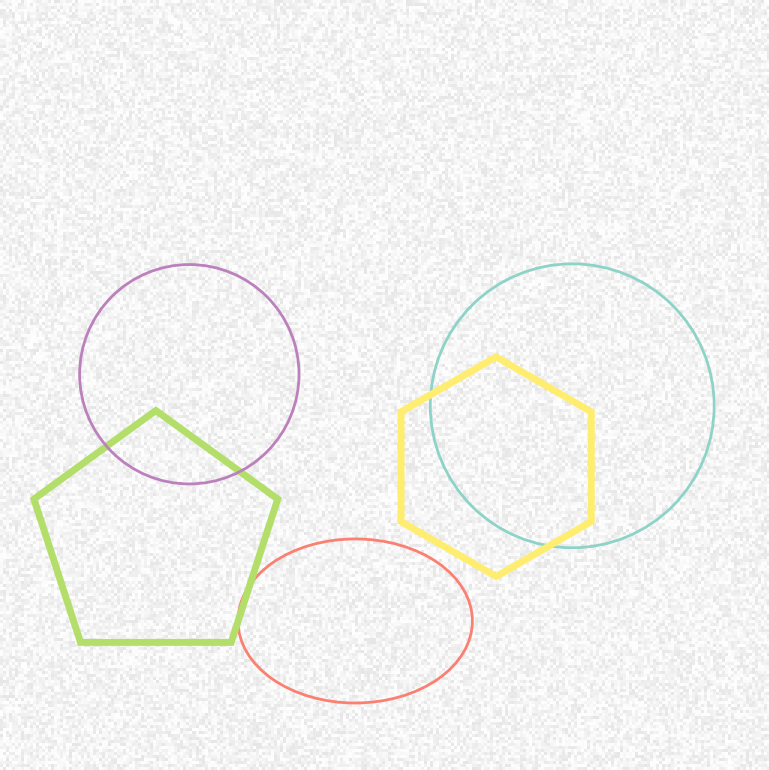[{"shape": "circle", "thickness": 1, "radius": 0.92, "center": [0.743, 0.473]}, {"shape": "oval", "thickness": 1, "radius": 0.76, "center": [0.461, 0.194]}, {"shape": "pentagon", "thickness": 2.5, "radius": 0.83, "center": [0.202, 0.3]}, {"shape": "circle", "thickness": 1, "radius": 0.71, "center": [0.246, 0.514]}, {"shape": "hexagon", "thickness": 2.5, "radius": 0.71, "center": [0.644, 0.394]}]